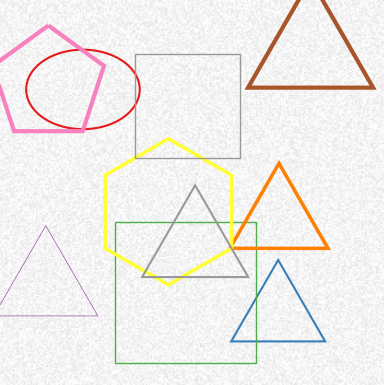[{"shape": "oval", "thickness": 1.5, "radius": 0.74, "center": [0.215, 0.768]}, {"shape": "triangle", "thickness": 1.5, "radius": 0.7, "center": [0.723, 0.184]}, {"shape": "square", "thickness": 1, "radius": 0.92, "center": [0.481, 0.239]}, {"shape": "triangle", "thickness": 0.5, "radius": 0.78, "center": [0.119, 0.258]}, {"shape": "triangle", "thickness": 2.5, "radius": 0.74, "center": [0.725, 0.429]}, {"shape": "hexagon", "thickness": 2.5, "radius": 0.95, "center": [0.437, 0.45]}, {"shape": "triangle", "thickness": 3, "radius": 0.94, "center": [0.807, 0.866]}, {"shape": "pentagon", "thickness": 3, "radius": 0.76, "center": [0.126, 0.782]}, {"shape": "square", "thickness": 1, "radius": 0.68, "center": [0.487, 0.724]}, {"shape": "triangle", "thickness": 1.5, "radius": 0.79, "center": [0.507, 0.36]}]